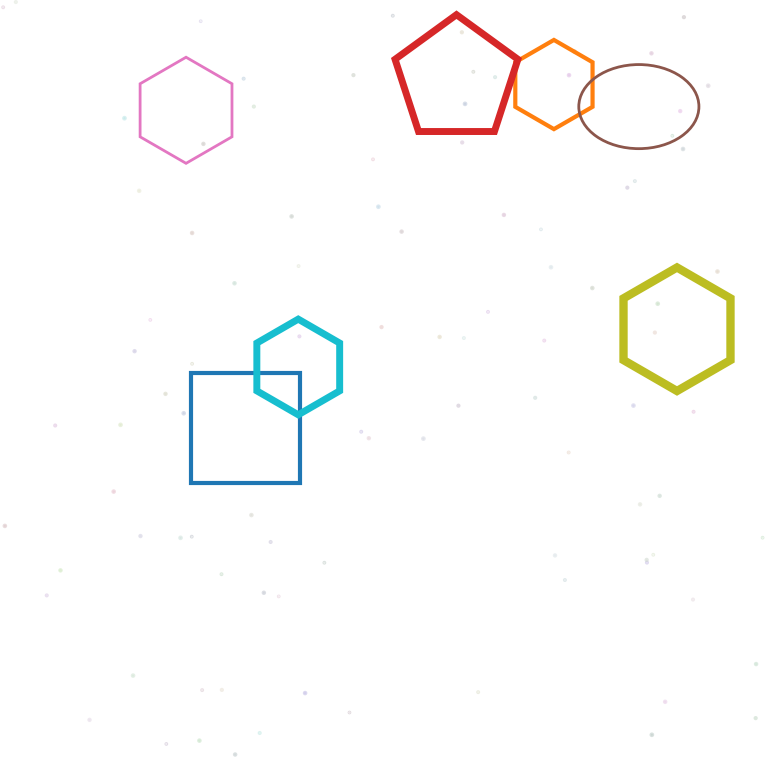[{"shape": "square", "thickness": 1.5, "radius": 0.36, "center": [0.319, 0.444]}, {"shape": "hexagon", "thickness": 1.5, "radius": 0.29, "center": [0.719, 0.89]}, {"shape": "pentagon", "thickness": 2.5, "radius": 0.42, "center": [0.593, 0.897]}, {"shape": "oval", "thickness": 1, "radius": 0.39, "center": [0.83, 0.862]}, {"shape": "hexagon", "thickness": 1, "radius": 0.34, "center": [0.242, 0.857]}, {"shape": "hexagon", "thickness": 3, "radius": 0.4, "center": [0.879, 0.572]}, {"shape": "hexagon", "thickness": 2.5, "radius": 0.31, "center": [0.387, 0.523]}]